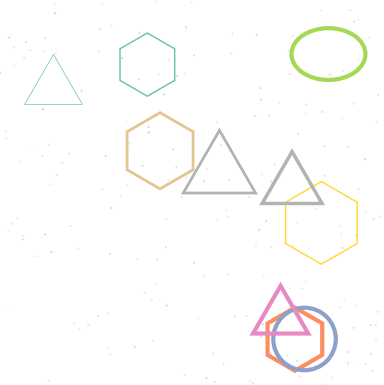[{"shape": "hexagon", "thickness": 1, "radius": 0.41, "center": [0.383, 0.832]}, {"shape": "triangle", "thickness": 0.5, "radius": 0.43, "center": [0.139, 0.772]}, {"shape": "hexagon", "thickness": 3, "radius": 0.41, "center": [0.766, 0.119]}, {"shape": "circle", "thickness": 3, "radius": 0.41, "center": [0.791, 0.12]}, {"shape": "triangle", "thickness": 3, "radius": 0.41, "center": [0.729, 0.175]}, {"shape": "oval", "thickness": 3, "radius": 0.48, "center": [0.853, 0.86]}, {"shape": "hexagon", "thickness": 1, "radius": 0.54, "center": [0.835, 0.421]}, {"shape": "hexagon", "thickness": 2, "radius": 0.49, "center": [0.416, 0.608]}, {"shape": "triangle", "thickness": 2, "radius": 0.54, "center": [0.57, 0.553]}, {"shape": "triangle", "thickness": 2.5, "radius": 0.45, "center": [0.759, 0.516]}]